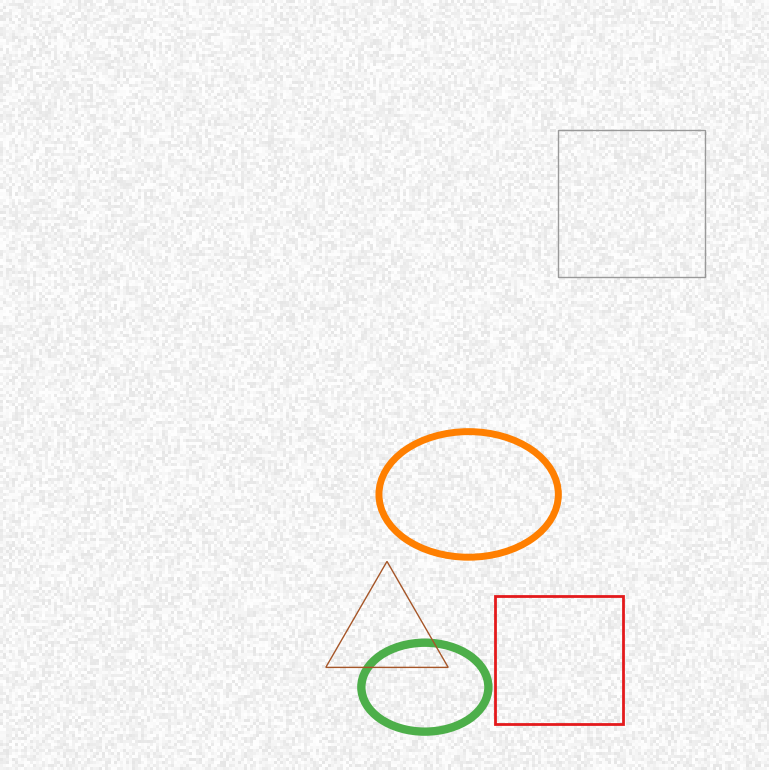[{"shape": "square", "thickness": 1, "radius": 0.42, "center": [0.726, 0.142]}, {"shape": "oval", "thickness": 3, "radius": 0.41, "center": [0.552, 0.108]}, {"shape": "oval", "thickness": 2.5, "radius": 0.58, "center": [0.609, 0.358]}, {"shape": "triangle", "thickness": 0.5, "radius": 0.46, "center": [0.503, 0.179]}, {"shape": "square", "thickness": 0.5, "radius": 0.48, "center": [0.82, 0.736]}]